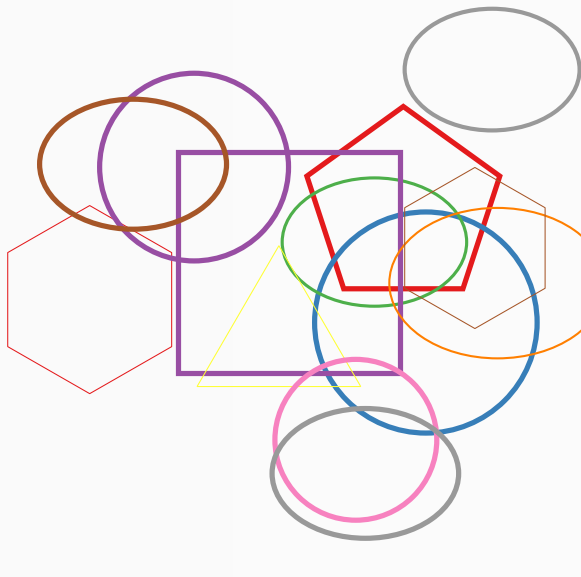[{"shape": "pentagon", "thickness": 2.5, "radius": 0.87, "center": [0.694, 0.64]}, {"shape": "hexagon", "thickness": 0.5, "radius": 0.81, "center": [0.154, 0.48]}, {"shape": "circle", "thickness": 2.5, "radius": 0.96, "center": [0.733, 0.441]}, {"shape": "oval", "thickness": 1.5, "radius": 0.79, "center": [0.644, 0.58]}, {"shape": "square", "thickness": 2.5, "radius": 0.96, "center": [0.497, 0.544]}, {"shape": "circle", "thickness": 2.5, "radius": 0.81, "center": [0.334, 0.71]}, {"shape": "oval", "thickness": 1, "radius": 0.93, "center": [0.856, 0.509]}, {"shape": "triangle", "thickness": 0.5, "radius": 0.81, "center": [0.48, 0.411]}, {"shape": "hexagon", "thickness": 0.5, "radius": 0.7, "center": [0.817, 0.57]}, {"shape": "oval", "thickness": 2.5, "radius": 0.8, "center": [0.229, 0.715]}, {"shape": "circle", "thickness": 2.5, "radius": 0.7, "center": [0.612, 0.238]}, {"shape": "oval", "thickness": 2, "radius": 0.75, "center": [0.847, 0.879]}, {"shape": "oval", "thickness": 2.5, "radius": 0.8, "center": [0.629, 0.179]}]